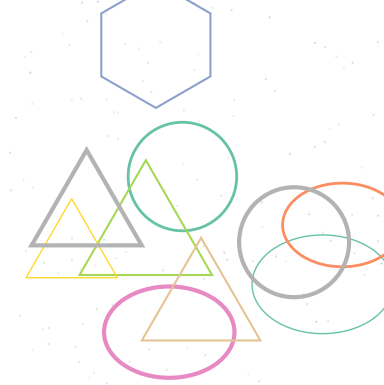[{"shape": "circle", "thickness": 2, "radius": 0.7, "center": [0.474, 0.541]}, {"shape": "oval", "thickness": 1, "radius": 0.92, "center": [0.838, 0.262]}, {"shape": "oval", "thickness": 2, "radius": 0.78, "center": [0.889, 0.416]}, {"shape": "hexagon", "thickness": 1.5, "radius": 0.82, "center": [0.405, 0.883]}, {"shape": "oval", "thickness": 3, "radius": 0.85, "center": [0.44, 0.137]}, {"shape": "triangle", "thickness": 1.5, "radius": 0.99, "center": [0.379, 0.385]}, {"shape": "triangle", "thickness": 1, "radius": 0.68, "center": [0.186, 0.347]}, {"shape": "triangle", "thickness": 1.5, "radius": 0.89, "center": [0.522, 0.205]}, {"shape": "circle", "thickness": 3, "radius": 0.71, "center": [0.764, 0.371]}, {"shape": "triangle", "thickness": 3, "radius": 0.83, "center": [0.225, 0.445]}]